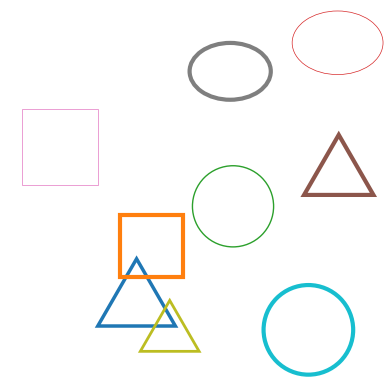[{"shape": "triangle", "thickness": 2.5, "radius": 0.58, "center": [0.355, 0.211]}, {"shape": "square", "thickness": 3, "radius": 0.41, "center": [0.394, 0.361]}, {"shape": "circle", "thickness": 1, "radius": 0.53, "center": [0.605, 0.464]}, {"shape": "oval", "thickness": 0.5, "radius": 0.59, "center": [0.877, 0.889]}, {"shape": "triangle", "thickness": 3, "radius": 0.52, "center": [0.88, 0.546]}, {"shape": "square", "thickness": 0.5, "radius": 0.49, "center": [0.157, 0.618]}, {"shape": "oval", "thickness": 3, "radius": 0.53, "center": [0.598, 0.815]}, {"shape": "triangle", "thickness": 2, "radius": 0.44, "center": [0.441, 0.132]}, {"shape": "circle", "thickness": 3, "radius": 0.58, "center": [0.801, 0.143]}]